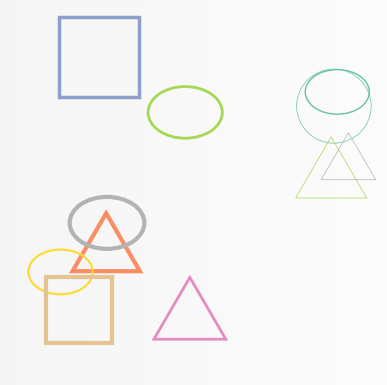[{"shape": "circle", "thickness": 0.5, "radius": 0.48, "center": [0.862, 0.724]}, {"shape": "oval", "thickness": 1, "radius": 0.41, "center": [0.87, 0.761]}, {"shape": "triangle", "thickness": 3, "radius": 0.5, "center": [0.274, 0.346]}, {"shape": "square", "thickness": 2.5, "radius": 0.52, "center": [0.255, 0.851]}, {"shape": "triangle", "thickness": 2, "radius": 0.54, "center": [0.49, 0.172]}, {"shape": "oval", "thickness": 2, "radius": 0.48, "center": [0.478, 0.708]}, {"shape": "triangle", "thickness": 0.5, "radius": 0.53, "center": [0.855, 0.539]}, {"shape": "oval", "thickness": 1.5, "radius": 0.42, "center": [0.156, 0.294]}, {"shape": "square", "thickness": 3, "radius": 0.42, "center": [0.203, 0.195]}, {"shape": "triangle", "thickness": 0.5, "radius": 0.41, "center": [0.899, 0.574]}, {"shape": "oval", "thickness": 3, "radius": 0.48, "center": [0.276, 0.421]}]